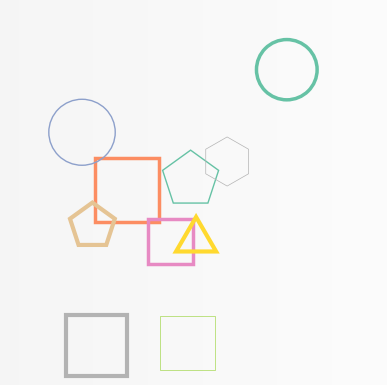[{"shape": "circle", "thickness": 2.5, "radius": 0.39, "center": [0.74, 0.819]}, {"shape": "pentagon", "thickness": 1, "radius": 0.38, "center": [0.492, 0.534]}, {"shape": "square", "thickness": 2.5, "radius": 0.41, "center": [0.328, 0.506]}, {"shape": "circle", "thickness": 1, "radius": 0.43, "center": [0.212, 0.656]}, {"shape": "square", "thickness": 2.5, "radius": 0.29, "center": [0.441, 0.372]}, {"shape": "square", "thickness": 0.5, "radius": 0.35, "center": [0.483, 0.11]}, {"shape": "triangle", "thickness": 3, "radius": 0.3, "center": [0.506, 0.377]}, {"shape": "pentagon", "thickness": 3, "radius": 0.3, "center": [0.238, 0.413]}, {"shape": "square", "thickness": 3, "radius": 0.4, "center": [0.249, 0.104]}, {"shape": "hexagon", "thickness": 0.5, "radius": 0.32, "center": [0.586, 0.581]}]